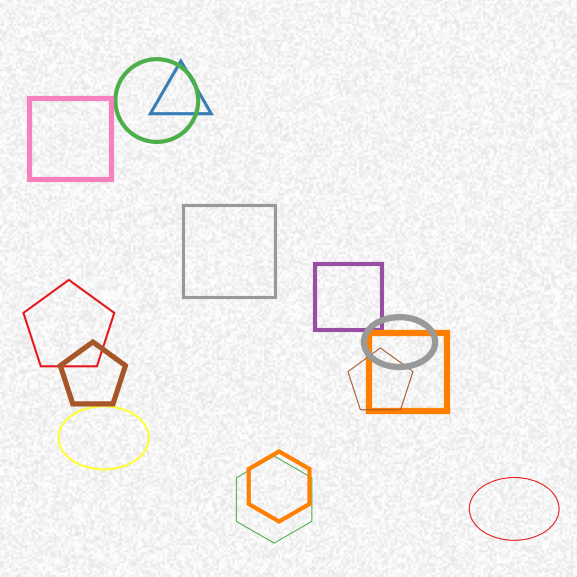[{"shape": "oval", "thickness": 0.5, "radius": 0.39, "center": [0.89, 0.118]}, {"shape": "pentagon", "thickness": 1, "radius": 0.41, "center": [0.119, 0.432]}, {"shape": "triangle", "thickness": 1.5, "radius": 0.3, "center": [0.313, 0.833]}, {"shape": "hexagon", "thickness": 0.5, "radius": 0.38, "center": [0.475, 0.134]}, {"shape": "circle", "thickness": 2, "radius": 0.36, "center": [0.271, 0.825]}, {"shape": "square", "thickness": 2, "radius": 0.29, "center": [0.604, 0.485]}, {"shape": "square", "thickness": 3, "radius": 0.34, "center": [0.707, 0.355]}, {"shape": "hexagon", "thickness": 2, "radius": 0.3, "center": [0.483, 0.157]}, {"shape": "oval", "thickness": 1, "radius": 0.39, "center": [0.18, 0.241]}, {"shape": "pentagon", "thickness": 2.5, "radius": 0.3, "center": [0.161, 0.348]}, {"shape": "pentagon", "thickness": 0.5, "radius": 0.3, "center": [0.659, 0.337]}, {"shape": "square", "thickness": 2.5, "radius": 0.35, "center": [0.121, 0.759]}, {"shape": "square", "thickness": 1.5, "radius": 0.4, "center": [0.397, 0.565]}, {"shape": "oval", "thickness": 3, "radius": 0.31, "center": [0.692, 0.407]}]